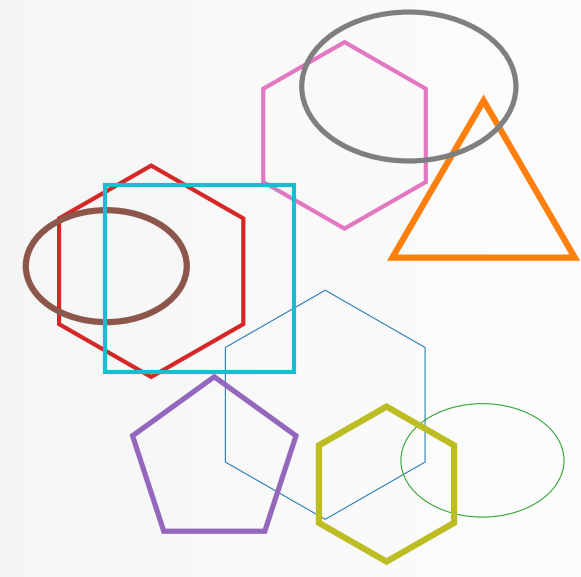[{"shape": "hexagon", "thickness": 0.5, "radius": 0.99, "center": [0.56, 0.298]}, {"shape": "triangle", "thickness": 3, "radius": 0.91, "center": [0.832, 0.644]}, {"shape": "oval", "thickness": 0.5, "radius": 0.7, "center": [0.83, 0.202]}, {"shape": "hexagon", "thickness": 2, "radius": 0.92, "center": [0.26, 0.529]}, {"shape": "pentagon", "thickness": 2.5, "radius": 0.74, "center": [0.369, 0.199]}, {"shape": "oval", "thickness": 3, "radius": 0.69, "center": [0.183, 0.538]}, {"shape": "hexagon", "thickness": 2, "radius": 0.81, "center": [0.593, 0.765]}, {"shape": "oval", "thickness": 2.5, "radius": 0.92, "center": [0.703, 0.849]}, {"shape": "hexagon", "thickness": 3, "radius": 0.67, "center": [0.665, 0.161]}, {"shape": "square", "thickness": 2, "radius": 0.81, "center": [0.343, 0.518]}]